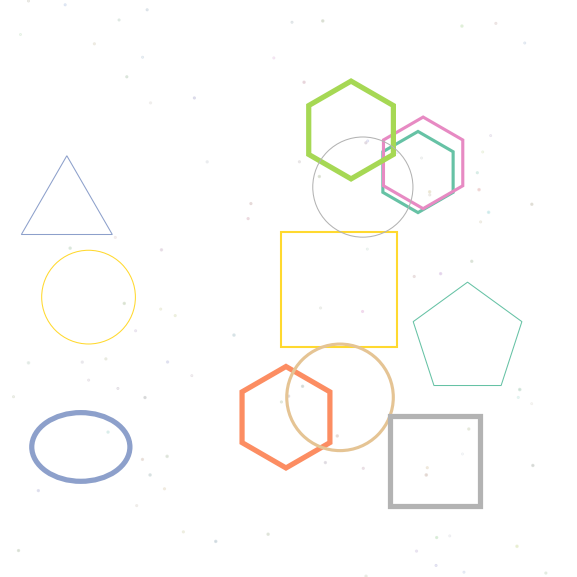[{"shape": "pentagon", "thickness": 0.5, "radius": 0.49, "center": [0.81, 0.412]}, {"shape": "hexagon", "thickness": 1.5, "radius": 0.35, "center": [0.724, 0.701]}, {"shape": "hexagon", "thickness": 2.5, "radius": 0.44, "center": [0.495, 0.277]}, {"shape": "oval", "thickness": 2.5, "radius": 0.42, "center": [0.14, 0.225]}, {"shape": "triangle", "thickness": 0.5, "radius": 0.45, "center": [0.116, 0.639]}, {"shape": "hexagon", "thickness": 1.5, "radius": 0.4, "center": [0.733, 0.717]}, {"shape": "hexagon", "thickness": 2.5, "radius": 0.42, "center": [0.608, 0.774]}, {"shape": "circle", "thickness": 0.5, "radius": 0.41, "center": [0.153, 0.485]}, {"shape": "square", "thickness": 1, "radius": 0.5, "center": [0.587, 0.498]}, {"shape": "circle", "thickness": 1.5, "radius": 0.46, "center": [0.589, 0.311]}, {"shape": "square", "thickness": 2.5, "radius": 0.39, "center": [0.754, 0.2]}, {"shape": "circle", "thickness": 0.5, "radius": 0.43, "center": [0.628, 0.675]}]